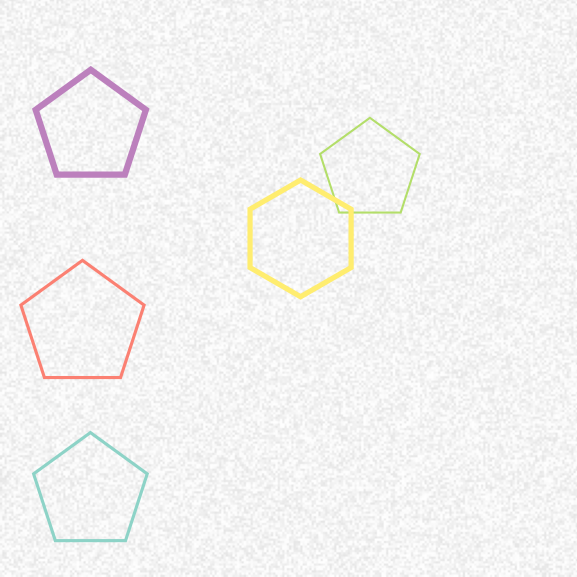[{"shape": "pentagon", "thickness": 1.5, "radius": 0.52, "center": [0.157, 0.147]}, {"shape": "pentagon", "thickness": 1.5, "radius": 0.56, "center": [0.143, 0.436]}, {"shape": "pentagon", "thickness": 1, "radius": 0.45, "center": [0.641, 0.704]}, {"shape": "pentagon", "thickness": 3, "radius": 0.5, "center": [0.157, 0.778]}, {"shape": "hexagon", "thickness": 2.5, "radius": 0.51, "center": [0.52, 0.586]}]